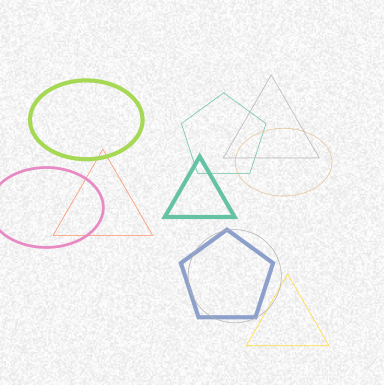[{"shape": "triangle", "thickness": 3, "radius": 0.52, "center": [0.519, 0.489]}, {"shape": "pentagon", "thickness": 0.5, "radius": 0.58, "center": [0.581, 0.643]}, {"shape": "triangle", "thickness": 0.5, "radius": 0.75, "center": [0.267, 0.463]}, {"shape": "pentagon", "thickness": 3, "radius": 0.63, "center": [0.59, 0.278]}, {"shape": "oval", "thickness": 2, "radius": 0.74, "center": [0.12, 0.461]}, {"shape": "oval", "thickness": 3, "radius": 0.73, "center": [0.224, 0.689]}, {"shape": "triangle", "thickness": 0.5, "radius": 0.62, "center": [0.747, 0.164]}, {"shape": "oval", "thickness": 0.5, "radius": 0.63, "center": [0.737, 0.579]}, {"shape": "triangle", "thickness": 0.5, "radius": 0.72, "center": [0.705, 0.662]}, {"shape": "circle", "thickness": 0.5, "radius": 0.61, "center": [0.61, 0.283]}]